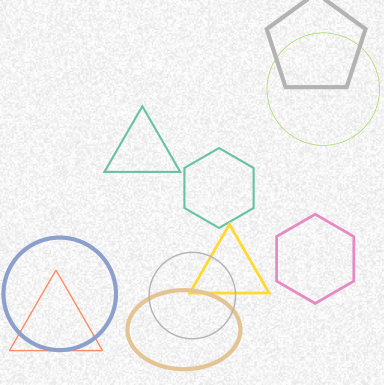[{"shape": "hexagon", "thickness": 1.5, "radius": 0.52, "center": [0.569, 0.512]}, {"shape": "triangle", "thickness": 1.5, "radius": 0.57, "center": [0.37, 0.61]}, {"shape": "triangle", "thickness": 1, "radius": 0.7, "center": [0.145, 0.159]}, {"shape": "circle", "thickness": 3, "radius": 0.73, "center": [0.155, 0.237]}, {"shape": "hexagon", "thickness": 2, "radius": 0.58, "center": [0.819, 0.328]}, {"shape": "circle", "thickness": 0.5, "radius": 0.73, "center": [0.84, 0.769]}, {"shape": "triangle", "thickness": 2, "radius": 0.59, "center": [0.596, 0.298]}, {"shape": "oval", "thickness": 3, "radius": 0.73, "center": [0.478, 0.144]}, {"shape": "circle", "thickness": 1, "radius": 0.56, "center": [0.5, 0.232]}, {"shape": "pentagon", "thickness": 3, "radius": 0.67, "center": [0.821, 0.883]}]